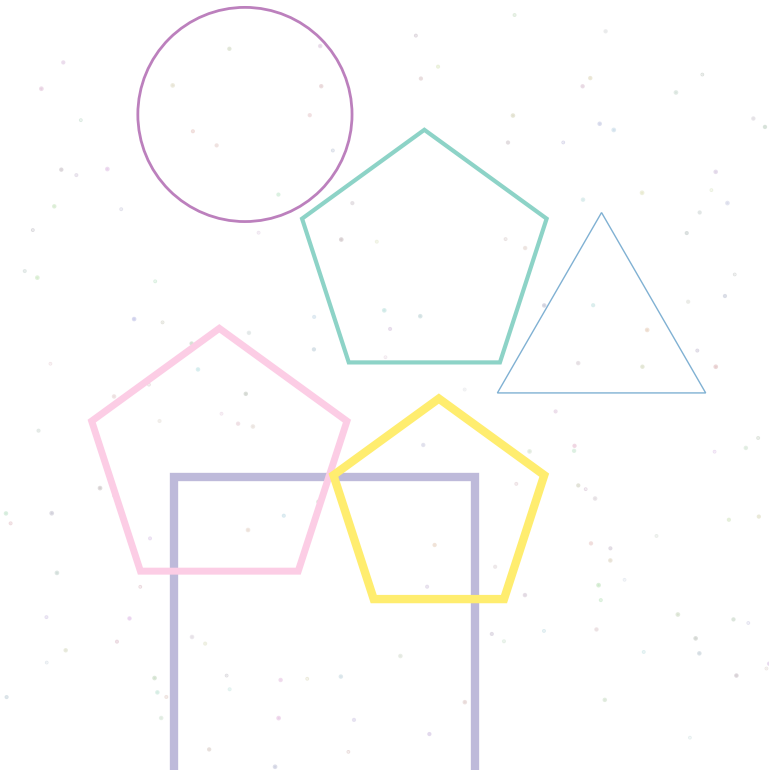[{"shape": "pentagon", "thickness": 1.5, "radius": 0.83, "center": [0.551, 0.664]}, {"shape": "square", "thickness": 3, "radius": 0.98, "center": [0.421, 0.185]}, {"shape": "triangle", "thickness": 0.5, "radius": 0.78, "center": [0.781, 0.568]}, {"shape": "pentagon", "thickness": 2.5, "radius": 0.87, "center": [0.285, 0.399]}, {"shape": "circle", "thickness": 1, "radius": 0.7, "center": [0.318, 0.851]}, {"shape": "pentagon", "thickness": 3, "radius": 0.72, "center": [0.57, 0.338]}]